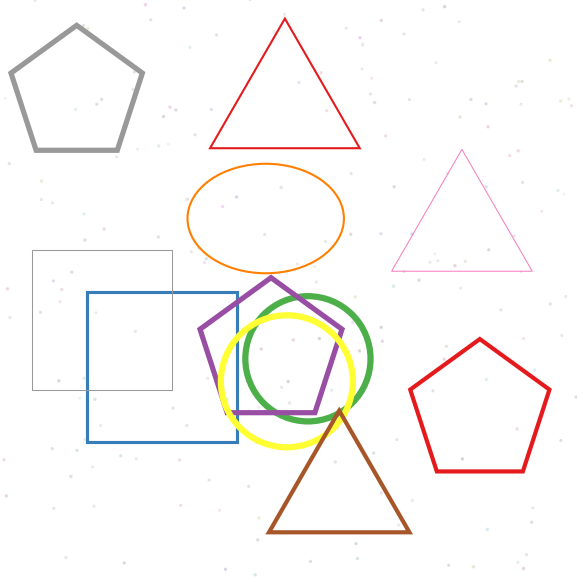[{"shape": "triangle", "thickness": 1, "radius": 0.75, "center": [0.493, 0.817]}, {"shape": "pentagon", "thickness": 2, "radius": 0.63, "center": [0.831, 0.285]}, {"shape": "square", "thickness": 1.5, "radius": 0.65, "center": [0.281, 0.364]}, {"shape": "circle", "thickness": 3, "radius": 0.54, "center": [0.533, 0.378]}, {"shape": "pentagon", "thickness": 2.5, "radius": 0.65, "center": [0.469, 0.389]}, {"shape": "oval", "thickness": 1, "radius": 0.68, "center": [0.46, 0.621]}, {"shape": "circle", "thickness": 3, "radius": 0.57, "center": [0.497, 0.339]}, {"shape": "triangle", "thickness": 2, "radius": 0.7, "center": [0.587, 0.148]}, {"shape": "triangle", "thickness": 0.5, "radius": 0.7, "center": [0.8, 0.6]}, {"shape": "square", "thickness": 0.5, "radius": 0.6, "center": [0.176, 0.445]}, {"shape": "pentagon", "thickness": 2.5, "radius": 0.6, "center": [0.133, 0.836]}]